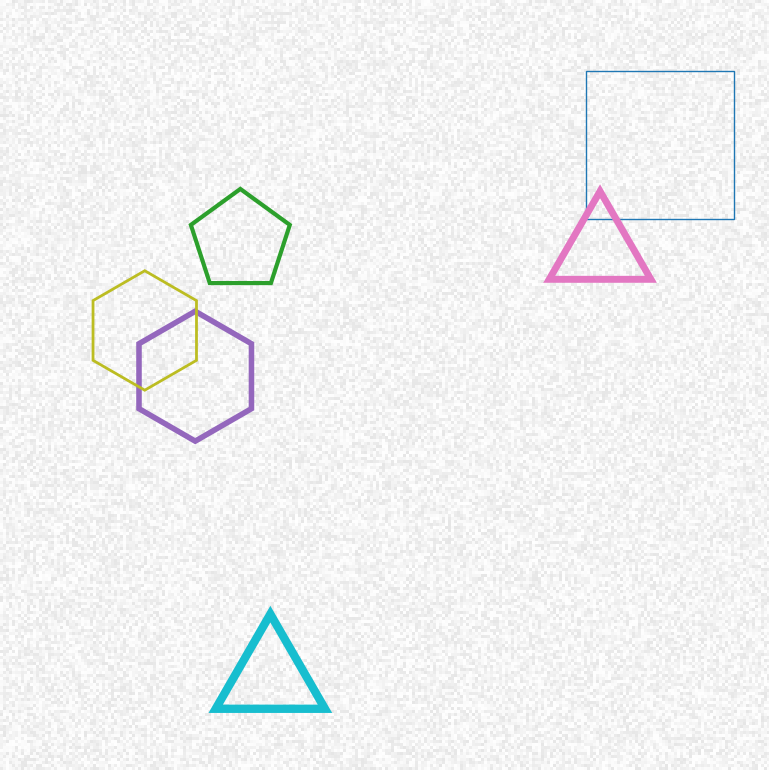[{"shape": "square", "thickness": 0.5, "radius": 0.48, "center": [0.857, 0.811]}, {"shape": "pentagon", "thickness": 1.5, "radius": 0.34, "center": [0.312, 0.687]}, {"shape": "hexagon", "thickness": 2, "radius": 0.42, "center": [0.254, 0.511]}, {"shape": "triangle", "thickness": 2.5, "radius": 0.38, "center": [0.779, 0.675]}, {"shape": "hexagon", "thickness": 1, "radius": 0.39, "center": [0.188, 0.571]}, {"shape": "triangle", "thickness": 3, "radius": 0.41, "center": [0.351, 0.12]}]